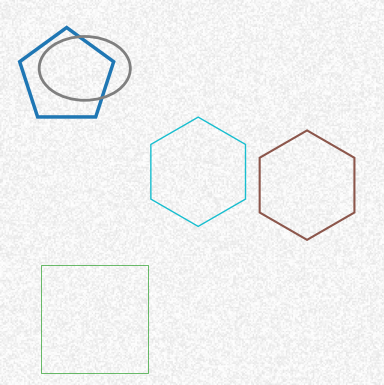[{"shape": "pentagon", "thickness": 2.5, "radius": 0.64, "center": [0.173, 0.8]}, {"shape": "square", "thickness": 0.5, "radius": 0.7, "center": [0.246, 0.171]}, {"shape": "hexagon", "thickness": 1.5, "radius": 0.71, "center": [0.798, 0.519]}, {"shape": "oval", "thickness": 2, "radius": 0.59, "center": [0.22, 0.822]}, {"shape": "hexagon", "thickness": 1, "radius": 0.71, "center": [0.515, 0.554]}]